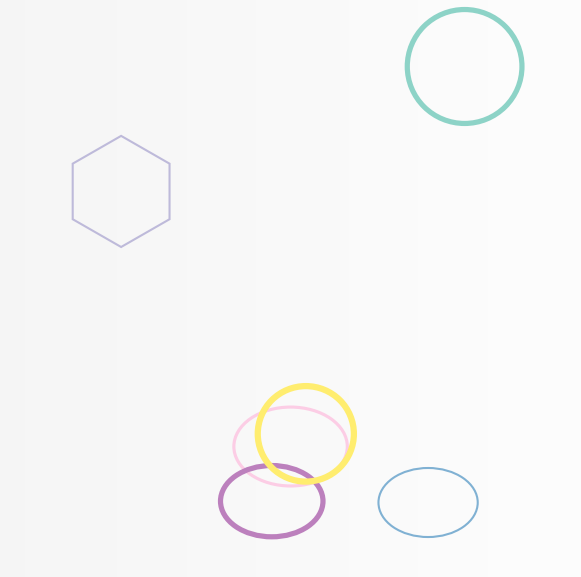[{"shape": "circle", "thickness": 2.5, "radius": 0.49, "center": [0.799, 0.884]}, {"shape": "hexagon", "thickness": 1, "radius": 0.48, "center": [0.208, 0.668]}, {"shape": "oval", "thickness": 1, "radius": 0.43, "center": [0.737, 0.129]}, {"shape": "oval", "thickness": 1.5, "radius": 0.49, "center": [0.5, 0.226]}, {"shape": "oval", "thickness": 2.5, "radius": 0.44, "center": [0.468, 0.131]}, {"shape": "circle", "thickness": 3, "radius": 0.41, "center": [0.526, 0.248]}]